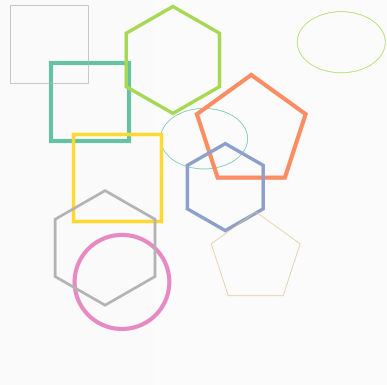[{"shape": "square", "thickness": 3, "radius": 0.51, "center": [0.232, 0.736]}, {"shape": "oval", "thickness": 0.5, "radius": 0.56, "center": [0.527, 0.64]}, {"shape": "pentagon", "thickness": 3, "radius": 0.74, "center": [0.648, 0.658]}, {"shape": "hexagon", "thickness": 2.5, "radius": 0.56, "center": [0.581, 0.514]}, {"shape": "circle", "thickness": 3, "radius": 0.61, "center": [0.315, 0.268]}, {"shape": "hexagon", "thickness": 2.5, "radius": 0.69, "center": [0.446, 0.844]}, {"shape": "oval", "thickness": 0.5, "radius": 0.57, "center": [0.881, 0.89]}, {"shape": "square", "thickness": 2.5, "radius": 0.57, "center": [0.303, 0.54]}, {"shape": "pentagon", "thickness": 0.5, "radius": 0.6, "center": [0.66, 0.329]}, {"shape": "hexagon", "thickness": 2, "radius": 0.74, "center": [0.271, 0.356]}, {"shape": "square", "thickness": 0.5, "radius": 0.5, "center": [0.126, 0.886]}]